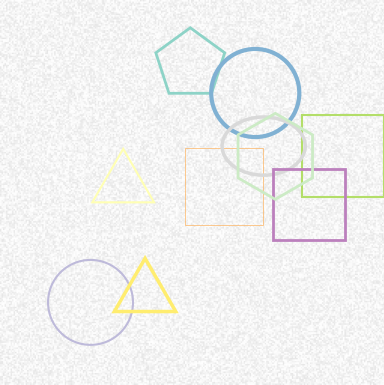[{"shape": "pentagon", "thickness": 2, "radius": 0.47, "center": [0.494, 0.834]}, {"shape": "triangle", "thickness": 1.5, "radius": 0.46, "center": [0.32, 0.521]}, {"shape": "circle", "thickness": 1.5, "radius": 0.55, "center": [0.235, 0.215]}, {"shape": "circle", "thickness": 3, "radius": 0.57, "center": [0.663, 0.758]}, {"shape": "square", "thickness": 0.5, "radius": 0.5, "center": [0.582, 0.515]}, {"shape": "square", "thickness": 1.5, "radius": 0.54, "center": [0.891, 0.595]}, {"shape": "oval", "thickness": 2.5, "radius": 0.54, "center": [0.685, 0.621]}, {"shape": "square", "thickness": 2, "radius": 0.46, "center": [0.803, 0.469]}, {"shape": "hexagon", "thickness": 2, "radius": 0.56, "center": [0.715, 0.594]}, {"shape": "triangle", "thickness": 2.5, "radius": 0.46, "center": [0.377, 0.237]}]